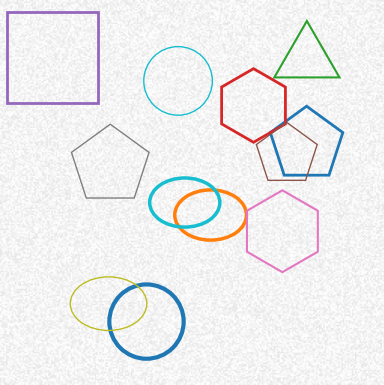[{"shape": "pentagon", "thickness": 2, "radius": 0.5, "center": [0.796, 0.625]}, {"shape": "circle", "thickness": 3, "radius": 0.48, "center": [0.381, 0.165]}, {"shape": "oval", "thickness": 2.5, "radius": 0.47, "center": [0.547, 0.442]}, {"shape": "triangle", "thickness": 1.5, "radius": 0.49, "center": [0.797, 0.848]}, {"shape": "hexagon", "thickness": 2, "radius": 0.48, "center": [0.659, 0.726]}, {"shape": "square", "thickness": 2, "radius": 0.59, "center": [0.137, 0.851]}, {"shape": "pentagon", "thickness": 1, "radius": 0.42, "center": [0.745, 0.599]}, {"shape": "hexagon", "thickness": 1.5, "radius": 0.53, "center": [0.733, 0.399]}, {"shape": "pentagon", "thickness": 1, "radius": 0.53, "center": [0.286, 0.571]}, {"shape": "oval", "thickness": 1, "radius": 0.5, "center": [0.282, 0.211]}, {"shape": "oval", "thickness": 2.5, "radius": 0.46, "center": [0.48, 0.474]}, {"shape": "circle", "thickness": 1, "radius": 0.45, "center": [0.463, 0.79]}]